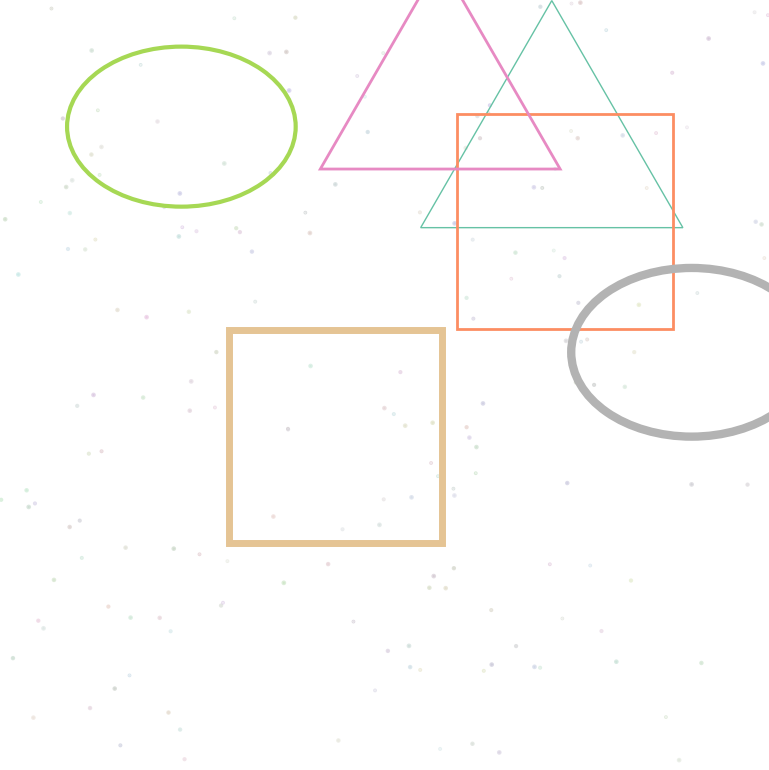[{"shape": "triangle", "thickness": 0.5, "radius": 0.98, "center": [0.717, 0.803]}, {"shape": "square", "thickness": 1, "radius": 0.7, "center": [0.733, 0.712]}, {"shape": "triangle", "thickness": 1, "radius": 0.9, "center": [0.572, 0.87]}, {"shape": "oval", "thickness": 1.5, "radius": 0.74, "center": [0.236, 0.836]}, {"shape": "square", "thickness": 2.5, "radius": 0.69, "center": [0.436, 0.433]}, {"shape": "oval", "thickness": 3, "radius": 0.78, "center": [0.898, 0.542]}]